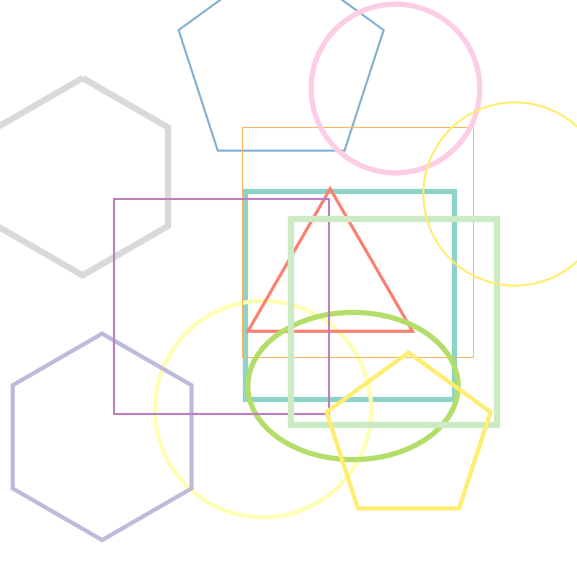[{"shape": "square", "thickness": 2.5, "radius": 0.9, "center": [0.605, 0.488]}, {"shape": "circle", "thickness": 2, "radius": 0.94, "center": [0.455, 0.291]}, {"shape": "hexagon", "thickness": 2, "radius": 0.89, "center": [0.177, 0.243]}, {"shape": "triangle", "thickness": 1.5, "radius": 0.82, "center": [0.572, 0.508]}, {"shape": "pentagon", "thickness": 1, "radius": 0.93, "center": [0.487, 0.889]}, {"shape": "square", "thickness": 0.5, "radius": 1.0, "center": [0.619, 0.58]}, {"shape": "oval", "thickness": 2.5, "radius": 0.91, "center": [0.611, 0.331]}, {"shape": "circle", "thickness": 2.5, "radius": 0.73, "center": [0.685, 0.846]}, {"shape": "hexagon", "thickness": 3, "radius": 0.85, "center": [0.143, 0.693]}, {"shape": "square", "thickness": 1, "radius": 0.93, "center": [0.383, 0.469]}, {"shape": "square", "thickness": 3, "radius": 0.89, "center": [0.682, 0.441]}, {"shape": "pentagon", "thickness": 2, "radius": 0.75, "center": [0.707, 0.24]}, {"shape": "circle", "thickness": 1, "radius": 0.79, "center": [0.892, 0.663]}]